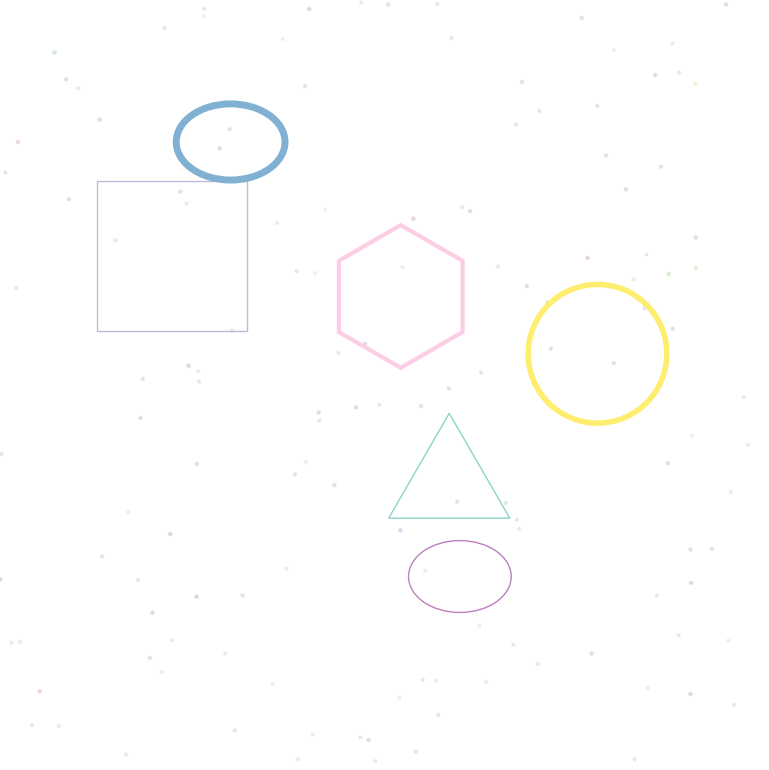[{"shape": "triangle", "thickness": 0.5, "radius": 0.45, "center": [0.583, 0.372]}, {"shape": "square", "thickness": 0.5, "radius": 0.49, "center": [0.223, 0.668]}, {"shape": "oval", "thickness": 2.5, "radius": 0.35, "center": [0.299, 0.816]}, {"shape": "hexagon", "thickness": 1.5, "radius": 0.46, "center": [0.52, 0.615]}, {"shape": "oval", "thickness": 0.5, "radius": 0.33, "center": [0.597, 0.251]}, {"shape": "circle", "thickness": 2, "radius": 0.45, "center": [0.776, 0.541]}]